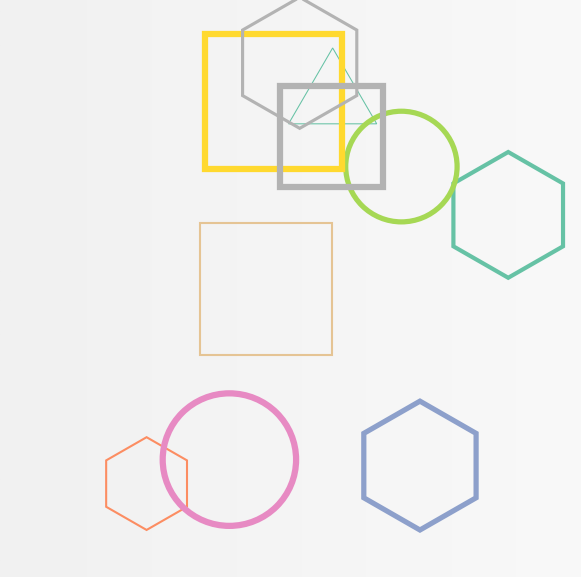[{"shape": "hexagon", "thickness": 2, "radius": 0.54, "center": [0.874, 0.627]}, {"shape": "triangle", "thickness": 0.5, "radius": 0.44, "center": [0.572, 0.829]}, {"shape": "hexagon", "thickness": 1, "radius": 0.4, "center": [0.252, 0.162]}, {"shape": "hexagon", "thickness": 2.5, "radius": 0.56, "center": [0.722, 0.193]}, {"shape": "circle", "thickness": 3, "radius": 0.57, "center": [0.395, 0.203]}, {"shape": "circle", "thickness": 2.5, "radius": 0.48, "center": [0.691, 0.711]}, {"shape": "square", "thickness": 3, "radius": 0.59, "center": [0.47, 0.823]}, {"shape": "square", "thickness": 1, "radius": 0.57, "center": [0.457, 0.498]}, {"shape": "square", "thickness": 3, "radius": 0.44, "center": [0.571, 0.763]}, {"shape": "hexagon", "thickness": 1.5, "radius": 0.57, "center": [0.516, 0.89]}]